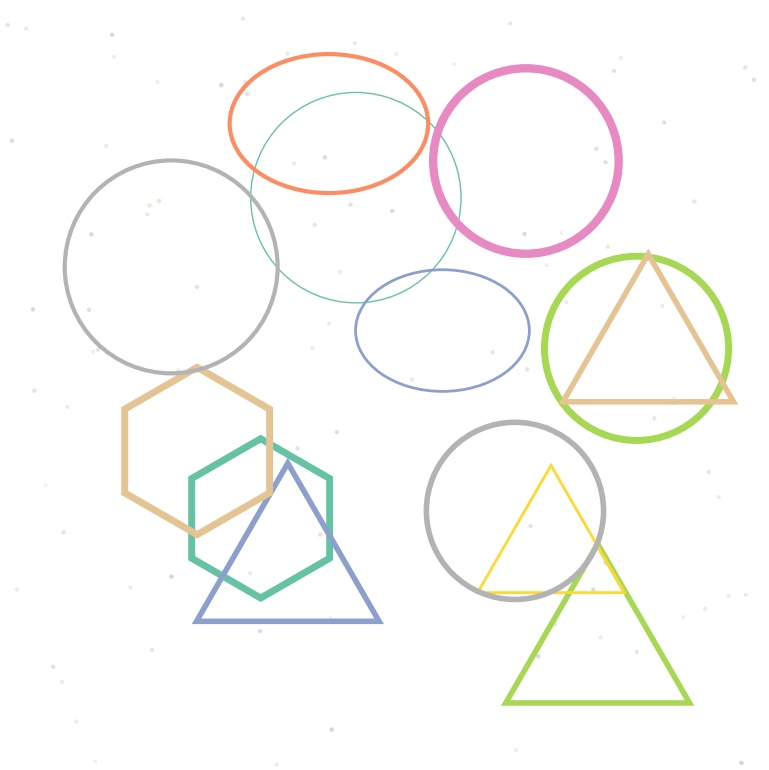[{"shape": "circle", "thickness": 0.5, "radius": 0.68, "center": [0.462, 0.743]}, {"shape": "hexagon", "thickness": 2.5, "radius": 0.52, "center": [0.339, 0.327]}, {"shape": "oval", "thickness": 1.5, "radius": 0.64, "center": [0.427, 0.84]}, {"shape": "triangle", "thickness": 2, "radius": 0.68, "center": [0.374, 0.262]}, {"shape": "oval", "thickness": 1, "radius": 0.56, "center": [0.575, 0.571]}, {"shape": "circle", "thickness": 3, "radius": 0.6, "center": [0.683, 0.791]}, {"shape": "triangle", "thickness": 2, "radius": 0.69, "center": [0.776, 0.156]}, {"shape": "circle", "thickness": 2.5, "radius": 0.6, "center": [0.827, 0.548]}, {"shape": "triangle", "thickness": 1, "radius": 0.55, "center": [0.716, 0.285]}, {"shape": "triangle", "thickness": 2, "radius": 0.64, "center": [0.842, 0.542]}, {"shape": "hexagon", "thickness": 2.5, "radius": 0.54, "center": [0.256, 0.414]}, {"shape": "circle", "thickness": 1.5, "radius": 0.69, "center": [0.222, 0.653]}, {"shape": "circle", "thickness": 2, "radius": 0.58, "center": [0.669, 0.336]}]